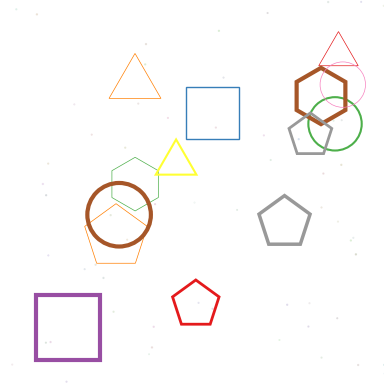[{"shape": "pentagon", "thickness": 2, "radius": 0.32, "center": [0.509, 0.209]}, {"shape": "triangle", "thickness": 0.5, "radius": 0.3, "center": [0.879, 0.859]}, {"shape": "square", "thickness": 1, "radius": 0.34, "center": [0.551, 0.706]}, {"shape": "circle", "thickness": 1.5, "radius": 0.35, "center": [0.87, 0.678]}, {"shape": "hexagon", "thickness": 0.5, "radius": 0.35, "center": [0.351, 0.522]}, {"shape": "square", "thickness": 3, "radius": 0.42, "center": [0.177, 0.149]}, {"shape": "triangle", "thickness": 0.5, "radius": 0.39, "center": [0.351, 0.783]}, {"shape": "pentagon", "thickness": 0.5, "radius": 0.43, "center": [0.301, 0.385]}, {"shape": "triangle", "thickness": 1.5, "radius": 0.3, "center": [0.457, 0.577]}, {"shape": "hexagon", "thickness": 3, "radius": 0.37, "center": [0.834, 0.751]}, {"shape": "circle", "thickness": 3, "radius": 0.41, "center": [0.309, 0.442]}, {"shape": "circle", "thickness": 0.5, "radius": 0.29, "center": [0.89, 0.78]}, {"shape": "pentagon", "thickness": 2, "radius": 0.29, "center": [0.806, 0.648]}, {"shape": "pentagon", "thickness": 2.5, "radius": 0.35, "center": [0.739, 0.422]}]